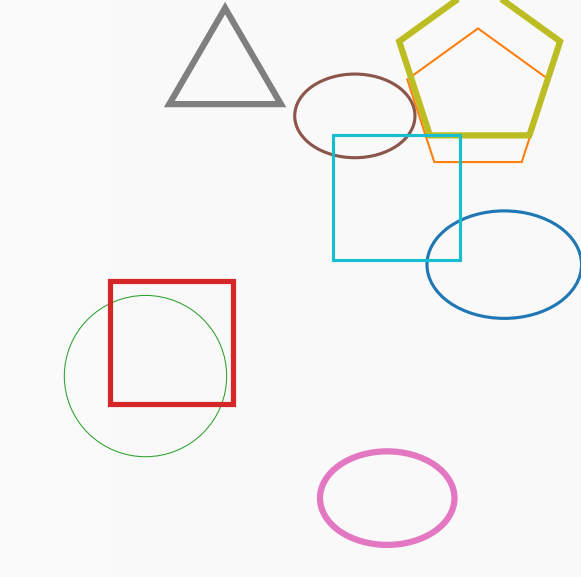[{"shape": "oval", "thickness": 1.5, "radius": 0.66, "center": [0.868, 0.541]}, {"shape": "pentagon", "thickness": 1, "radius": 0.64, "center": [0.822, 0.822]}, {"shape": "circle", "thickness": 0.5, "radius": 0.7, "center": [0.25, 0.348]}, {"shape": "square", "thickness": 2.5, "radius": 0.53, "center": [0.294, 0.406]}, {"shape": "oval", "thickness": 1.5, "radius": 0.52, "center": [0.61, 0.798]}, {"shape": "oval", "thickness": 3, "radius": 0.58, "center": [0.666, 0.137]}, {"shape": "triangle", "thickness": 3, "radius": 0.55, "center": [0.387, 0.874]}, {"shape": "pentagon", "thickness": 3, "radius": 0.73, "center": [0.825, 0.882]}, {"shape": "square", "thickness": 1.5, "radius": 0.54, "center": [0.682, 0.657]}]